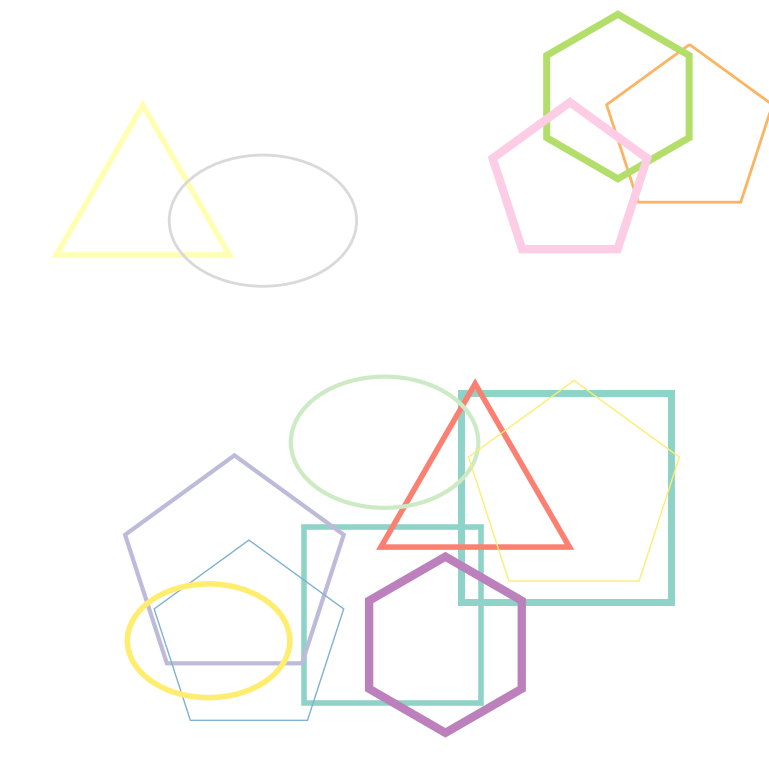[{"shape": "square", "thickness": 2, "radius": 0.57, "center": [0.51, 0.201]}, {"shape": "square", "thickness": 2.5, "radius": 0.68, "center": [0.735, 0.354]}, {"shape": "triangle", "thickness": 2, "radius": 0.65, "center": [0.186, 0.734]}, {"shape": "pentagon", "thickness": 1.5, "radius": 0.75, "center": [0.304, 0.259]}, {"shape": "triangle", "thickness": 2, "radius": 0.71, "center": [0.617, 0.36]}, {"shape": "pentagon", "thickness": 0.5, "radius": 0.65, "center": [0.323, 0.169]}, {"shape": "pentagon", "thickness": 1, "radius": 0.57, "center": [0.895, 0.829]}, {"shape": "hexagon", "thickness": 2.5, "radius": 0.53, "center": [0.802, 0.875]}, {"shape": "pentagon", "thickness": 3, "radius": 0.53, "center": [0.74, 0.762]}, {"shape": "oval", "thickness": 1, "radius": 0.61, "center": [0.341, 0.713]}, {"shape": "hexagon", "thickness": 3, "radius": 0.57, "center": [0.578, 0.163]}, {"shape": "oval", "thickness": 1.5, "radius": 0.61, "center": [0.499, 0.426]}, {"shape": "oval", "thickness": 2, "radius": 0.53, "center": [0.271, 0.168]}, {"shape": "pentagon", "thickness": 0.5, "radius": 0.72, "center": [0.745, 0.362]}]